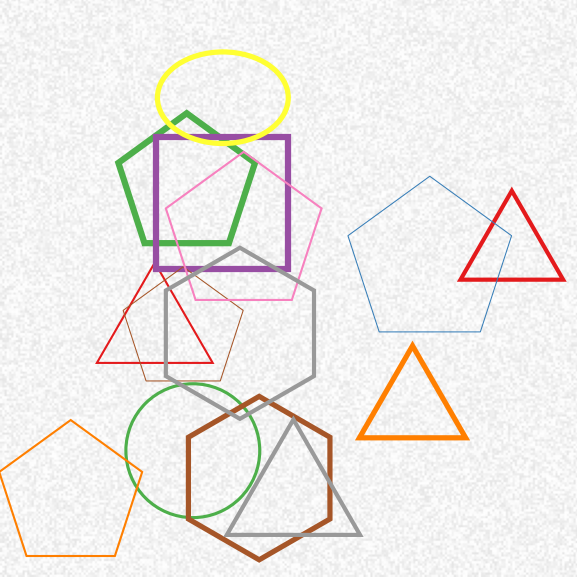[{"shape": "triangle", "thickness": 2, "radius": 0.51, "center": [0.886, 0.566]}, {"shape": "triangle", "thickness": 1, "radius": 0.58, "center": [0.268, 0.429]}, {"shape": "pentagon", "thickness": 0.5, "radius": 0.74, "center": [0.744, 0.545]}, {"shape": "pentagon", "thickness": 3, "radius": 0.62, "center": [0.323, 0.679]}, {"shape": "circle", "thickness": 1.5, "radius": 0.58, "center": [0.334, 0.219]}, {"shape": "square", "thickness": 3, "radius": 0.57, "center": [0.384, 0.648]}, {"shape": "triangle", "thickness": 2.5, "radius": 0.53, "center": [0.714, 0.294]}, {"shape": "pentagon", "thickness": 1, "radius": 0.65, "center": [0.122, 0.142]}, {"shape": "oval", "thickness": 2.5, "radius": 0.57, "center": [0.386, 0.83]}, {"shape": "pentagon", "thickness": 0.5, "radius": 0.55, "center": [0.317, 0.428]}, {"shape": "hexagon", "thickness": 2.5, "radius": 0.71, "center": [0.449, 0.171]}, {"shape": "pentagon", "thickness": 1, "radius": 0.71, "center": [0.422, 0.594]}, {"shape": "hexagon", "thickness": 2, "radius": 0.74, "center": [0.415, 0.422]}, {"shape": "triangle", "thickness": 2, "radius": 0.67, "center": [0.508, 0.14]}]